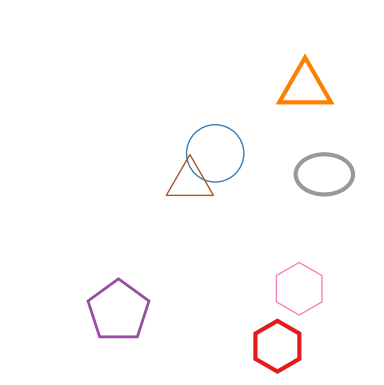[{"shape": "hexagon", "thickness": 3, "radius": 0.33, "center": [0.721, 0.101]}, {"shape": "circle", "thickness": 1, "radius": 0.37, "center": [0.559, 0.602]}, {"shape": "pentagon", "thickness": 2, "radius": 0.42, "center": [0.308, 0.192]}, {"shape": "triangle", "thickness": 3, "radius": 0.39, "center": [0.792, 0.773]}, {"shape": "triangle", "thickness": 1, "radius": 0.35, "center": [0.493, 0.528]}, {"shape": "hexagon", "thickness": 1, "radius": 0.34, "center": [0.777, 0.25]}, {"shape": "oval", "thickness": 3, "radius": 0.37, "center": [0.842, 0.547]}]